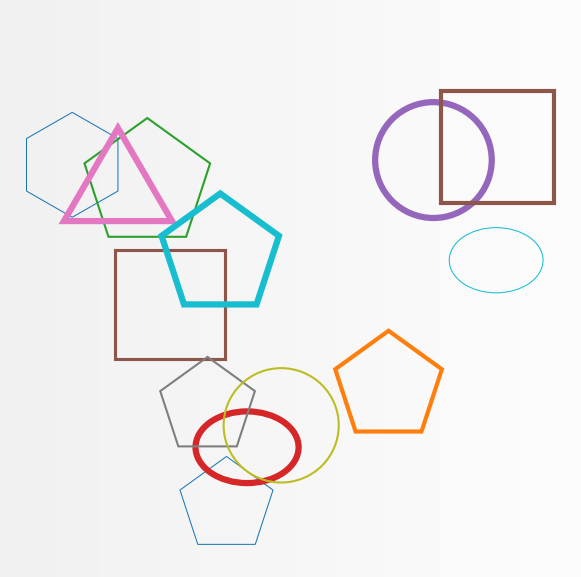[{"shape": "hexagon", "thickness": 0.5, "radius": 0.45, "center": [0.124, 0.714]}, {"shape": "pentagon", "thickness": 0.5, "radius": 0.42, "center": [0.39, 0.125]}, {"shape": "pentagon", "thickness": 2, "radius": 0.48, "center": [0.668, 0.33]}, {"shape": "pentagon", "thickness": 1, "radius": 0.57, "center": [0.253, 0.681]}, {"shape": "oval", "thickness": 3, "radius": 0.44, "center": [0.425, 0.225]}, {"shape": "circle", "thickness": 3, "radius": 0.5, "center": [0.746, 0.722]}, {"shape": "square", "thickness": 2, "radius": 0.48, "center": [0.856, 0.745]}, {"shape": "square", "thickness": 1.5, "radius": 0.47, "center": [0.292, 0.472]}, {"shape": "triangle", "thickness": 3, "radius": 0.54, "center": [0.203, 0.67]}, {"shape": "pentagon", "thickness": 1, "radius": 0.43, "center": [0.357, 0.295]}, {"shape": "circle", "thickness": 1, "radius": 0.5, "center": [0.484, 0.263]}, {"shape": "oval", "thickness": 0.5, "radius": 0.4, "center": [0.854, 0.548]}, {"shape": "pentagon", "thickness": 3, "radius": 0.53, "center": [0.379, 0.558]}]